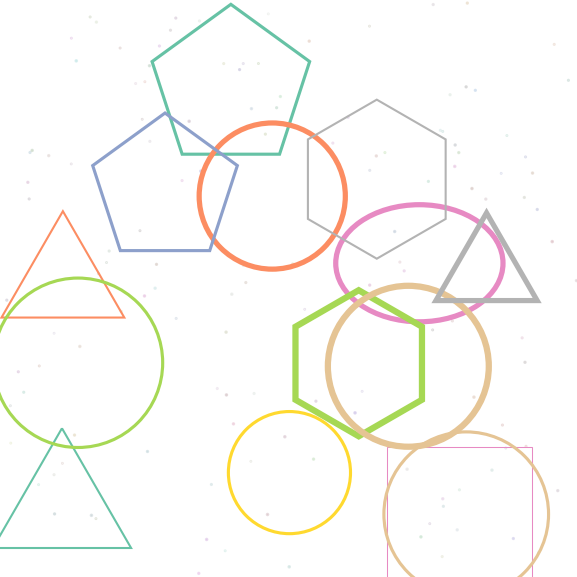[{"shape": "pentagon", "thickness": 1.5, "radius": 0.72, "center": [0.4, 0.848]}, {"shape": "triangle", "thickness": 1, "radius": 0.69, "center": [0.107, 0.119]}, {"shape": "circle", "thickness": 2.5, "radius": 0.63, "center": [0.471, 0.66]}, {"shape": "triangle", "thickness": 1, "radius": 0.61, "center": [0.109, 0.511]}, {"shape": "pentagon", "thickness": 1.5, "radius": 0.66, "center": [0.286, 0.672]}, {"shape": "square", "thickness": 0.5, "radius": 0.62, "center": [0.796, 0.101]}, {"shape": "oval", "thickness": 2.5, "radius": 0.72, "center": [0.726, 0.543]}, {"shape": "hexagon", "thickness": 3, "radius": 0.63, "center": [0.621, 0.37]}, {"shape": "circle", "thickness": 1.5, "radius": 0.73, "center": [0.135, 0.371]}, {"shape": "circle", "thickness": 1.5, "radius": 0.53, "center": [0.501, 0.181]}, {"shape": "circle", "thickness": 1.5, "radius": 0.71, "center": [0.807, 0.109]}, {"shape": "circle", "thickness": 3, "radius": 0.7, "center": [0.707, 0.365]}, {"shape": "triangle", "thickness": 2.5, "radius": 0.51, "center": [0.843, 0.529]}, {"shape": "hexagon", "thickness": 1, "radius": 0.69, "center": [0.652, 0.689]}]